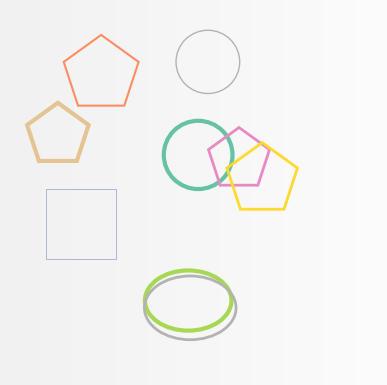[{"shape": "circle", "thickness": 3, "radius": 0.44, "center": [0.511, 0.598]}, {"shape": "pentagon", "thickness": 1.5, "radius": 0.51, "center": [0.261, 0.808]}, {"shape": "square", "thickness": 0.5, "radius": 0.45, "center": [0.209, 0.418]}, {"shape": "pentagon", "thickness": 2, "radius": 0.41, "center": [0.617, 0.586]}, {"shape": "oval", "thickness": 3, "radius": 0.56, "center": [0.486, 0.219]}, {"shape": "pentagon", "thickness": 2, "radius": 0.48, "center": [0.677, 0.534]}, {"shape": "pentagon", "thickness": 3, "radius": 0.42, "center": [0.149, 0.65]}, {"shape": "circle", "thickness": 1, "radius": 0.41, "center": [0.536, 0.839]}, {"shape": "oval", "thickness": 2, "radius": 0.59, "center": [0.491, 0.2]}]